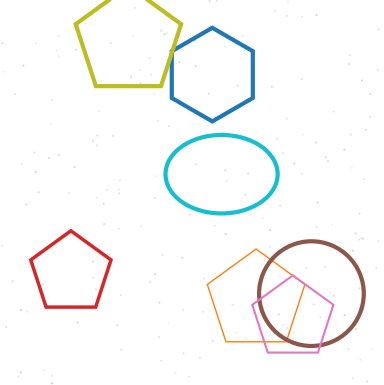[{"shape": "hexagon", "thickness": 3, "radius": 0.61, "center": [0.551, 0.806]}, {"shape": "pentagon", "thickness": 1, "radius": 0.67, "center": [0.665, 0.22]}, {"shape": "pentagon", "thickness": 2.5, "radius": 0.55, "center": [0.184, 0.291]}, {"shape": "circle", "thickness": 3, "radius": 0.68, "center": [0.809, 0.237]}, {"shape": "pentagon", "thickness": 1.5, "radius": 0.55, "center": [0.761, 0.174]}, {"shape": "pentagon", "thickness": 3, "radius": 0.72, "center": [0.334, 0.893]}, {"shape": "oval", "thickness": 3, "radius": 0.73, "center": [0.576, 0.548]}]